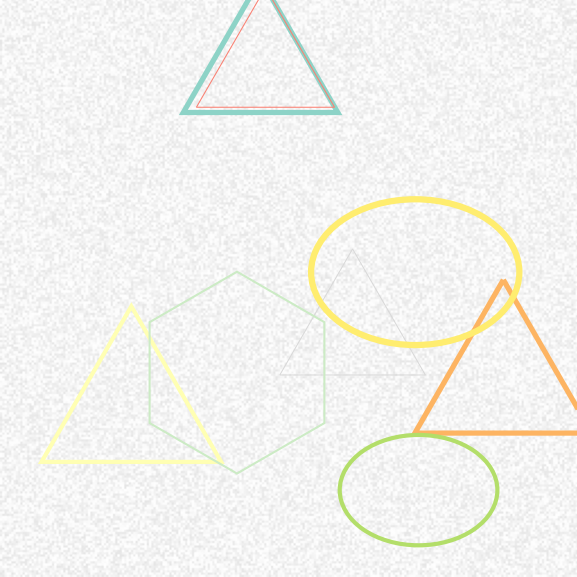[{"shape": "triangle", "thickness": 2.5, "radius": 0.77, "center": [0.451, 0.882]}, {"shape": "triangle", "thickness": 2, "radius": 0.9, "center": [0.227, 0.289]}, {"shape": "triangle", "thickness": 0.5, "radius": 0.69, "center": [0.46, 0.882]}, {"shape": "triangle", "thickness": 2.5, "radius": 0.88, "center": [0.872, 0.338]}, {"shape": "oval", "thickness": 2, "radius": 0.68, "center": [0.725, 0.15]}, {"shape": "triangle", "thickness": 0.5, "radius": 0.73, "center": [0.611, 0.423]}, {"shape": "hexagon", "thickness": 1, "radius": 0.87, "center": [0.41, 0.354]}, {"shape": "oval", "thickness": 3, "radius": 0.9, "center": [0.719, 0.528]}]